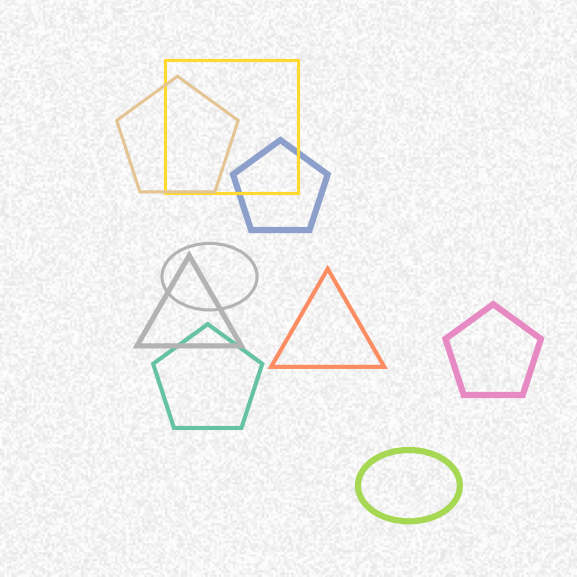[{"shape": "pentagon", "thickness": 2, "radius": 0.5, "center": [0.36, 0.338]}, {"shape": "triangle", "thickness": 2, "radius": 0.57, "center": [0.567, 0.42]}, {"shape": "pentagon", "thickness": 3, "radius": 0.43, "center": [0.485, 0.67]}, {"shape": "pentagon", "thickness": 3, "radius": 0.43, "center": [0.854, 0.385]}, {"shape": "oval", "thickness": 3, "radius": 0.44, "center": [0.708, 0.158]}, {"shape": "square", "thickness": 1.5, "radius": 0.57, "center": [0.401, 0.78]}, {"shape": "pentagon", "thickness": 1.5, "radius": 0.55, "center": [0.307, 0.756]}, {"shape": "triangle", "thickness": 2.5, "radius": 0.52, "center": [0.328, 0.452]}, {"shape": "oval", "thickness": 1.5, "radius": 0.41, "center": [0.363, 0.52]}]